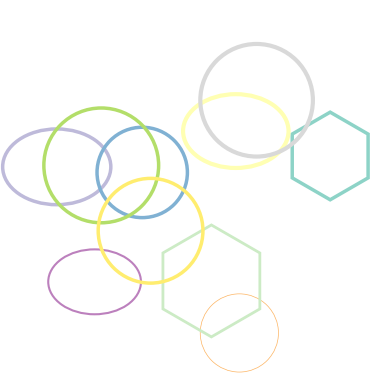[{"shape": "hexagon", "thickness": 2.5, "radius": 0.57, "center": [0.858, 0.595]}, {"shape": "oval", "thickness": 3, "radius": 0.68, "center": [0.612, 0.66]}, {"shape": "oval", "thickness": 2.5, "radius": 0.7, "center": [0.147, 0.567]}, {"shape": "circle", "thickness": 2.5, "radius": 0.59, "center": [0.369, 0.552]}, {"shape": "circle", "thickness": 0.5, "radius": 0.51, "center": [0.622, 0.135]}, {"shape": "circle", "thickness": 2.5, "radius": 0.75, "center": [0.263, 0.57]}, {"shape": "circle", "thickness": 3, "radius": 0.73, "center": [0.666, 0.74]}, {"shape": "oval", "thickness": 1.5, "radius": 0.6, "center": [0.246, 0.268]}, {"shape": "hexagon", "thickness": 2, "radius": 0.73, "center": [0.549, 0.27]}, {"shape": "circle", "thickness": 2.5, "radius": 0.68, "center": [0.391, 0.401]}]